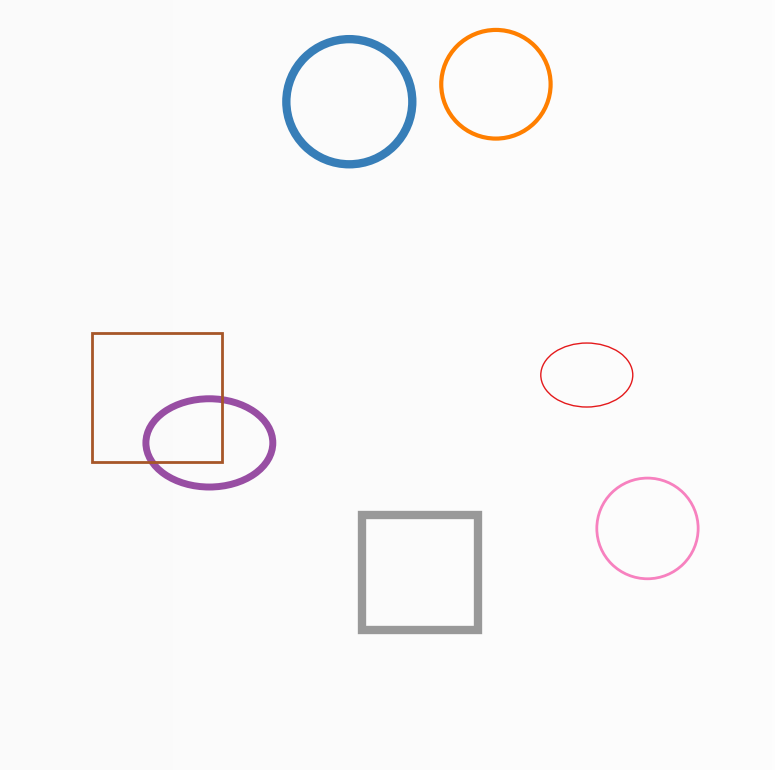[{"shape": "oval", "thickness": 0.5, "radius": 0.3, "center": [0.757, 0.513]}, {"shape": "circle", "thickness": 3, "radius": 0.41, "center": [0.451, 0.868]}, {"shape": "oval", "thickness": 2.5, "radius": 0.41, "center": [0.27, 0.425]}, {"shape": "circle", "thickness": 1.5, "radius": 0.35, "center": [0.64, 0.891]}, {"shape": "square", "thickness": 1, "radius": 0.42, "center": [0.203, 0.483]}, {"shape": "circle", "thickness": 1, "radius": 0.33, "center": [0.835, 0.314]}, {"shape": "square", "thickness": 3, "radius": 0.37, "center": [0.542, 0.257]}]